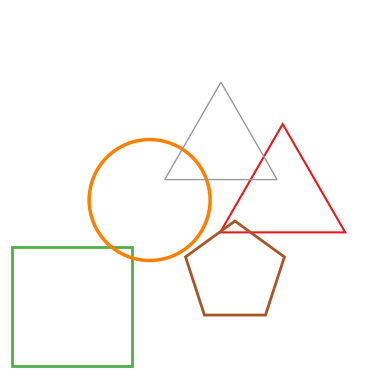[{"shape": "triangle", "thickness": 1.5, "radius": 0.94, "center": [0.734, 0.49]}, {"shape": "square", "thickness": 2, "radius": 0.78, "center": [0.187, 0.204]}, {"shape": "circle", "thickness": 2.5, "radius": 0.79, "center": [0.389, 0.48]}, {"shape": "pentagon", "thickness": 2, "radius": 0.67, "center": [0.61, 0.291]}, {"shape": "triangle", "thickness": 1, "radius": 0.84, "center": [0.574, 0.618]}]